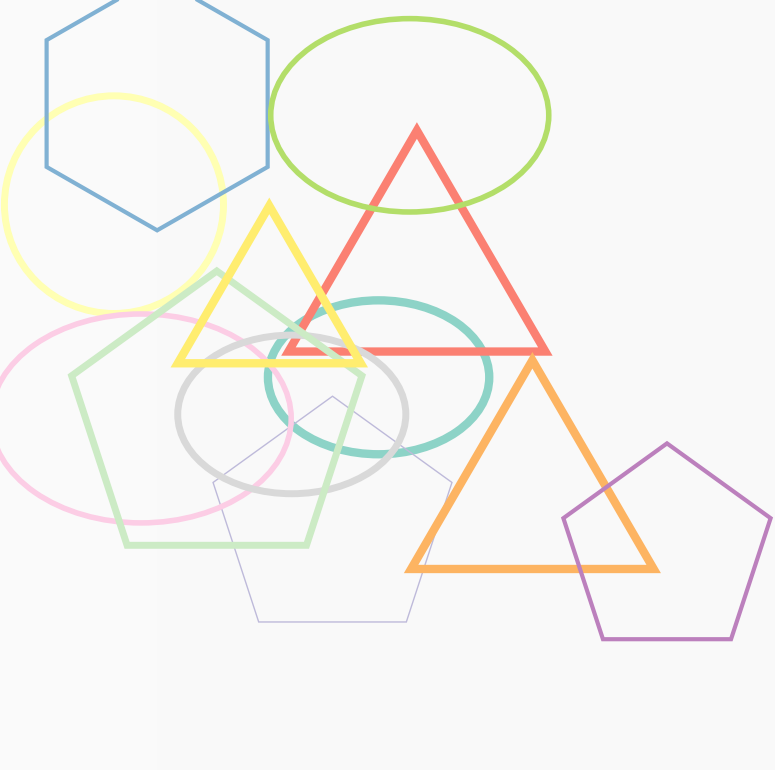[{"shape": "oval", "thickness": 3, "radius": 0.71, "center": [0.489, 0.51]}, {"shape": "circle", "thickness": 2.5, "radius": 0.71, "center": [0.147, 0.734]}, {"shape": "pentagon", "thickness": 0.5, "radius": 0.81, "center": [0.429, 0.323]}, {"shape": "triangle", "thickness": 3, "radius": 0.96, "center": [0.538, 0.639]}, {"shape": "hexagon", "thickness": 1.5, "radius": 0.82, "center": [0.203, 0.866]}, {"shape": "triangle", "thickness": 3, "radius": 0.9, "center": [0.687, 0.351]}, {"shape": "oval", "thickness": 2, "radius": 0.9, "center": [0.529, 0.85]}, {"shape": "oval", "thickness": 2, "radius": 0.97, "center": [0.182, 0.457]}, {"shape": "oval", "thickness": 2.5, "radius": 0.74, "center": [0.376, 0.462]}, {"shape": "pentagon", "thickness": 1.5, "radius": 0.7, "center": [0.861, 0.284]}, {"shape": "pentagon", "thickness": 2.5, "radius": 0.98, "center": [0.28, 0.451]}, {"shape": "triangle", "thickness": 3, "radius": 0.68, "center": [0.347, 0.596]}]